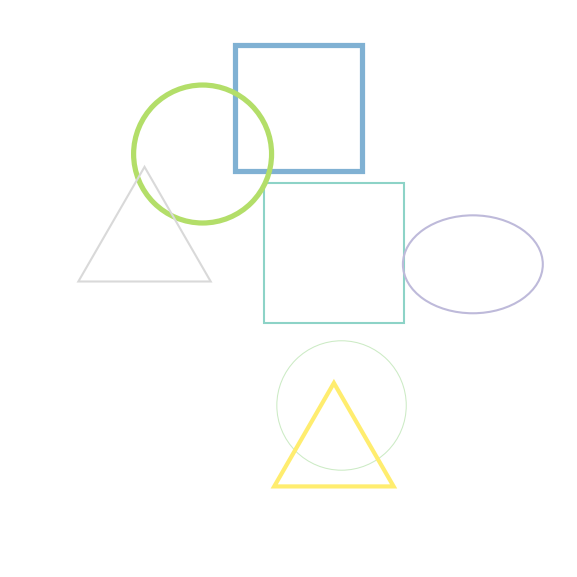[{"shape": "square", "thickness": 1, "radius": 0.6, "center": [0.578, 0.561]}, {"shape": "oval", "thickness": 1, "radius": 0.61, "center": [0.819, 0.541]}, {"shape": "square", "thickness": 2.5, "radius": 0.55, "center": [0.517, 0.812]}, {"shape": "circle", "thickness": 2.5, "radius": 0.6, "center": [0.351, 0.732]}, {"shape": "triangle", "thickness": 1, "radius": 0.66, "center": [0.25, 0.578]}, {"shape": "circle", "thickness": 0.5, "radius": 0.56, "center": [0.591, 0.297]}, {"shape": "triangle", "thickness": 2, "radius": 0.6, "center": [0.578, 0.217]}]